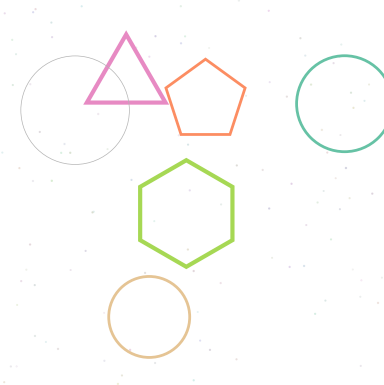[{"shape": "circle", "thickness": 2, "radius": 0.62, "center": [0.895, 0.731]}, {"shape": "pentagon", "thickness": 2, "radius": 0.54, "center": [0.534, 0.738]}, {"shape": "triangle", "thickness": 3, "radius": 0.59, "center": [0.328, 0.793]}, {"shape": "hexagon", "thickness": 3, "radius": 0.69, "center": [0.484, 0.445]}, {"shape": "circle", "thickness": 2, "radius": 0.53, "center": [0.388, 0.177]}, {"shape": "circle", "thickness": 0.5, "radius": 0.7, "center": [0.195, 0.714]}]